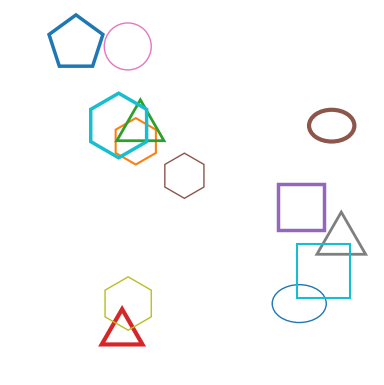[{"shape": "pentagon", "thickness": 2.5, "radius": 0.37, "center": [0.197, 0.888]}, {"shape": "oval", "thickness": 1, "radius": 0.35, "center": [0.777, 0.211]}, {"shape": "hexagon", "thickness": 1.5, "radius": 0.3, "center": [0.353, 0.633]}, {"shape": "triangle", "thickness": 2, "radius": 0.35, "center": [0.365, 0.67]}, {"shape": "triangle", "thickness": 3, "radius": 0.31, "center": [0.317, 0.136]}, {"shape": "square", "thickness": 2.5, "radius": 0.3, "center": [0.781, 0.462]}, {"shape": "hexagon", "thickness": 1, "radius": 0.29, "center": [0.479, 0.544]}, {"shape": "oval", "thickness": 3, "radius": 0.29, "center": [0.862, 0.674]}, {"shape": "circle", "thickness": 1, "radius": 0.3, "center": [0.332, 0.879]}, {"shape": "triangle", "thickness": 2, "radius": 0.37, "center": [0.886, 0.376]}, {"shape": "hexagon", "thickness": 1, "radius": 0.35, "center": [0.333, 0.212]}, {"shape": "square", "thickness": 1.5, "radius": 0.35, "center": [0.84, 0.296]}, {"shape": "hexagon", "thickness": 2.5, "radius": 0.42, "center": [0.308, 0.674]}]